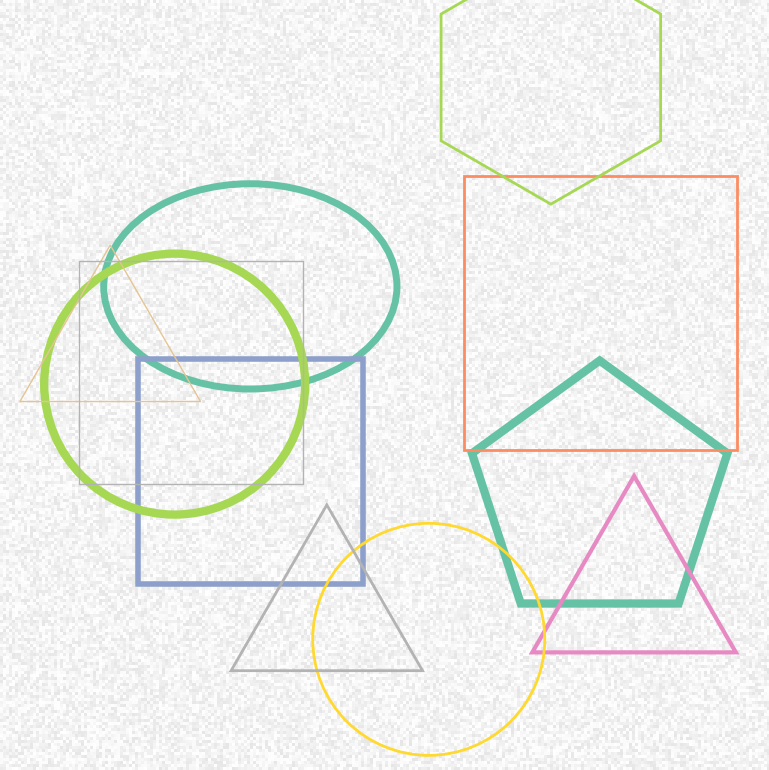[{"shape": "pentagon", "thickness": 3, "radius": 0.87, "center": [0.779, 0.357]}, {"shape": "oval", "thickness": 2.5, "radius": 0.95, "center": [0.325, 0.628]}, {"shape": "square", "thickness": 1, "radius": 0.89, "center": [0.78, 0.593]}, {"shape": "square", "thickness": 2, "radius": 0.73, "center": [0.326, 0.388]}, {"shape": "triangle", "thickness": 1.5, "radius": 0.76, "center": [0.823, 0.229]}, {"shape": "circle", "thickness": 3, "radius": 0.85, "center": [0.227, 0.501]}, {"shape": "hexagon", "thickness": 1, "radius": 0.82, "center": [0.715, 0.899]}, {"shape": "circle", "thickness": 1, "radius": 0.75, "center": [0.557, 0.17]}, {"shape": "triangle", "thickness": 0.5, "radius": 0.68, "center": [0.143, 0.546]}, {"shape": "square", "thickness": 0.5, "radius": 0.72, "center": [0.248, 0.516]}, {"shape": "triangle", "thickness": 1, "radius": 0.72, "center": [0.424, 0.201]}]